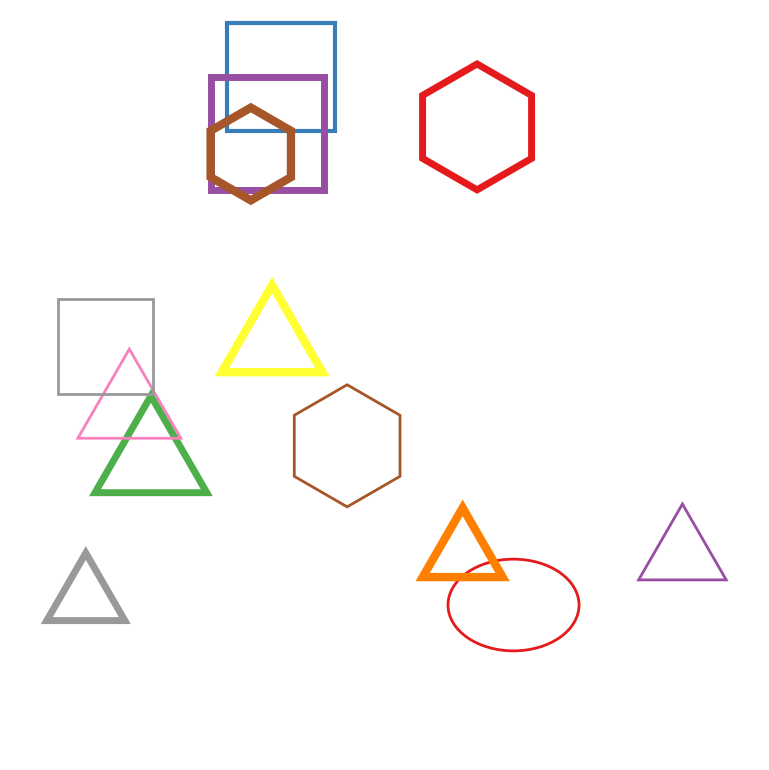[{"shape": "oval", "thickness": 1, "radius": 0.43, "center": [0.667, 0.214]}, {"shape": "hexagon", "thickness": 2.5, "radius": 0.41, "center": [0.62, 0.835]}, {"shape": "square", "thickness": 1.5, "radius": 0.35, "center": [0.365, 0.9]}, {"shape": "triangle", "thickness": 2.5, "radius": 0.42, "center": [0.196, 0.402]}, {"shape": "square", "thickness": 2.5, "radius": 0.37, "center": [0.348, 0.826]}, {"shape": "triangle", "thickness": 1, "radius": 0.33, "center": [0.886, 0.28]}, {"shape": "triangle", "thickness": 3, "radius": 0.3, "center": [0.601, 0.281]}, {"shape": "triangle", "thickness": 3, "radius": 0.38, "center": [0.353, 0.554]}, {"shape": "hexagon", "thickness": 3, "radius": 0.3, "center": [0.326, 0.8]}, {"shape": "hexagon", "thickness": 1, "radius": 0.4, "center": [0.451, 0.421]}, {"shape": "triangle", "thickness": 1, "radius": 0.39, "center": [0.168, 0.469]}, {"shape": "square", "thickness": 1, "radius": 0.31, "center": [0.137, 0.55]}, {"shape": "triangle", "thickness": 2.5, "radius": 0.29, "center": [0.111, 0.223]}]